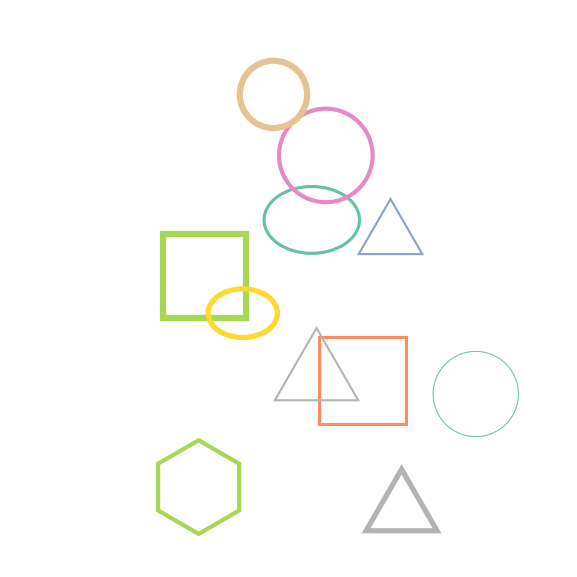[{"shape": "oval", "thickness": 1.5, "radius": 0.41, "center": [0.54, 0.618]}, {"shape": "circle", "thickness": 0.5, "radius": 0.37, "center": [0.824, 0.317]}, {"shape": "square", "thickness": 1.5, "radius": 0.37, "center": [0.628, 0.34]}, {"shape": "triangle", "thickness": 1, "radius": 0.32, "center": [0.676, 0.591]}, {"shape": "circle", "thickness": 2, "radius": 0.41, "center": [0.564, 0.73]}, {"shape": "square", "thickness": 3, "radius": 0.36, "center": [0.354, 0.521]}, {"shape": "hexagon", "thickness": 2, "radius": 0.41, "center": [0.344, 0.156]}, {"shape": "oval", "thickness": 2.5, "radius": 0.3, "center": [0.42, 0.457]}, {"shape": "circle", "thickness": 3, "radius": 0.29, "center": [0.474, 0.836]}, {"shape": "triangle", "thickness": 2.5, "radius": 0.35, "center": [0.695, 0.116]}, {"shape": "triangle", "thickness": 1, "radius": 0.42, "center": [0.548, 0.348]}]